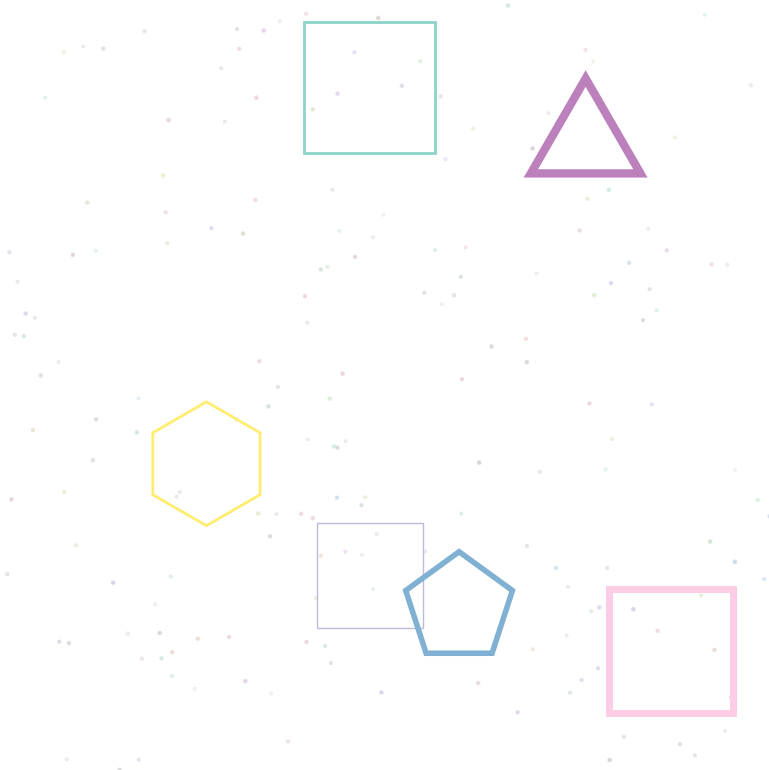[{"shape": "square", "thickness": 1, "radius": 0.43, "center": [0.48, 0.887]}, {"shape": "square", "thickness": 0.5, "radius": 0.34, "center": [0.481, 0.252]}, {"shape": "pentagon", "thickness": 2, "radius": 0.36, "center": [0.596, 0.211]}, {"shape": "square", "thickness": 2.5, "radius": 0.4, "center": [0.871, 0.154]}, {"shape": "triangle", "thickness": 3, "radius": 0.41, "center": [0.761, 0.816]}, {"shape": "hexagon", "thickness": 1, "radius": 0.4, "center": [0.268, 0.398]}]